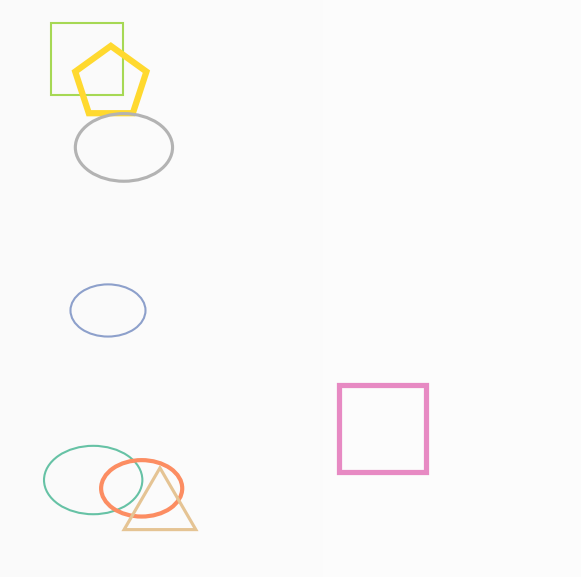[{"shape": "oval", "thickness": 1, "radius": 0.42, "center": [0.16, 0.168]}, {"shape": "oval", "thickness": 2, "radius": 0.35, "center": [0.244, 0.154]}, {"shape": "oval", "thickness": 1, "radius": 0.32, "center": [0.186, 0.462]}, {"shape": "square", "thickness": 2.5, "radius": 0.37, "center": [0.658, 0.257]}, {"shape": "square", "thickness": 1, "radius": 0.31, "center": [0.149, 0.897]}, {"shape": "pentagon", "thickness": 3, "radius": 0.32, "center": [0.191, 0.855]}, {"shape": "triangle", "thickness": 1.5, "radius": 0.36, "center": [0.275, 0.118]}, {"shape": "oval", "thickness": 1.5, "radius": 0.42, "center": [0.213, 0.744]}]